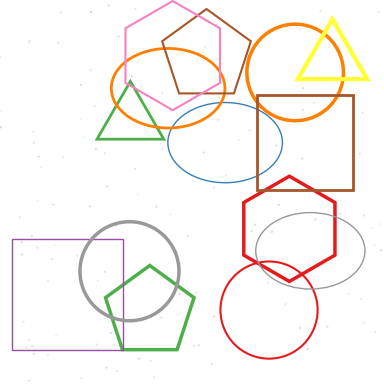[{"shape": "circle", "thickness": 1.5, "radius": 0.63, "center": [0.699, 0.195]}, {"shape": "hexagon", "thickness": 2.5, "radius": 0.68, "center": [0.752, 0.406]}, {"shape": "oval", "thickness": 1, "radius": 0.74, "center": [0.585, 0.63]}, {"shape": "pentagon", "thickness": 2.5, "radius": 0.6, "center": [0.389, 0.19]}, {"shape": "triangle", "thickness": 2, "radius": 0.5, "center": [0.339, 0.689]}, {"shape": "square", "thickness": 1, "radius": 0.72, "center": [0.176, 0.234]}, {"shape": "oval", "thickness": 2, "radius": 0.74, "center": [0.437, 0.771]}, {"shape": "circle", "thickness": 2.5, "radius": 0.63, "center": [0.767, 0.812]}, {"shape": "triangle", "thickness": 3, "radius": 0.52, "center": [0.864, 0.846]}, {"shape": "square", "thickness": 2, "radius": 0.62, "center": [0.793, 0.63]}, {"shape": "pentagon", "thickness": 1.5, "radius": 0.61, "center": [0.536, 0.855]}, {"shape": "hexagon", "thickness": 1.5, "radius": 0.71, "center": [0.449, 0.856]}, {"shape": "circle", "thickness": 2.5, "radius": 0.64, "center": [0.336, 0.295]}, {"shape": "oval", "thickness": 1, "radius": 0.71, "center": [0.806, 0.349]}]